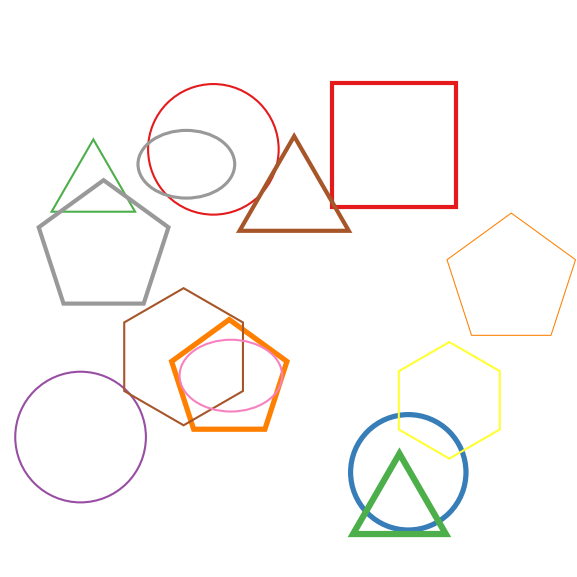[{"shape": "circle", "thickness": 1, "radius": 0.57, "center": [0.369, 0.741]}, {"shape": "square", "thickness": 2, "radius": 0.54, "center": [0.682, 0.748]}, {"shape": "circle", "thickness": 2.5, "radius": 0.5, "center": [0.707, 0.181]}, {"shape": "triangle", "thickness": 3, "radius": 0.46, "center": [0.692, 0.121]}, {"shape": "triangle", "thickness": 1, "radius": 0.42, "center": [0.162, 0.674]}, {"shape": "circle", "thickness": 1, "radius": 0.57, "center": [0.14, 0.242]}, {"shape": "pentagon", "thickness": 0.5, "radius": 0.59, "center": [0.885, 0.513]}, {"shape": "pentagon", "thickness": 2.5, "radius": 0.52, "center": [0.397, 0.341]}, {"shape": "hexagon", "thickness": 1, "radius": 0.5, "center": [0.778, 0.306]}, {"shape": "hexagon", "thickness": 1, "radius": 0.59, "center": [0.318, 0.381]}, {"shape": "triangle", "thickness": 2, "radius": 0.55, "center": [0.509, 0.654]}, {"shape": "oval", "thickness": 1, "radius": 0.44, "center": [0.4, 0.349]}, {"shape": "pentagon", "thickness": 2, "radius": 0.59, "center": [0.179, 0.569]}, {"shape": "oval", "thickness": 1.5, "radius": 0.42, "center": [0.323, 0.715]}]